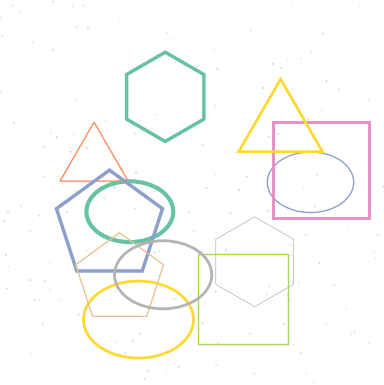[{"shape": "oval", "thickness": 3, "radius": 0.56, "center": [0.337, 0.45]}, {"shape": "hexagon", "thickness": 2.5, "radius": 0.58, "center": [0.429, 0.748]}, {"shape": "triangle", "thickness": 1, "radius": 0.51, "center": [0.244, 0.581]}, {"shape": "oval", "thickness": 1, "radius": 0.56, "center": [0.806, 0.527]}, {"shape": "pentagon", "thickness": 2.5, "radius": 0.72, "center": [0.284, 0.413]}, {"shape": "square", "thickness": 2, "radius": 0.62, "center": [0.834, 0.559]}, {"shape": "square", "thickness": 1, "radius": 0.59, "center": [0.631, 0.222]}, {"shape": "triangle", "thickness": 2, "radius": 0.63, "center": [0.729, 0.669]}, {"shape": "oval", "thickness": 2, "radius": 0.71, "center": [0.36, 0.17]}, {"shape": "pentagon", "thickness": 1, "radius": 0.6, "center": [0.311, 0.275]}, {"shape": "hexagon", "thickness": 0.5, "radius": 0.58, "center": [0.662, 0.32]}, {"shape": "oval", "thickness": 2, "radius": 0.63, "center": [0.424, 0.286]}]